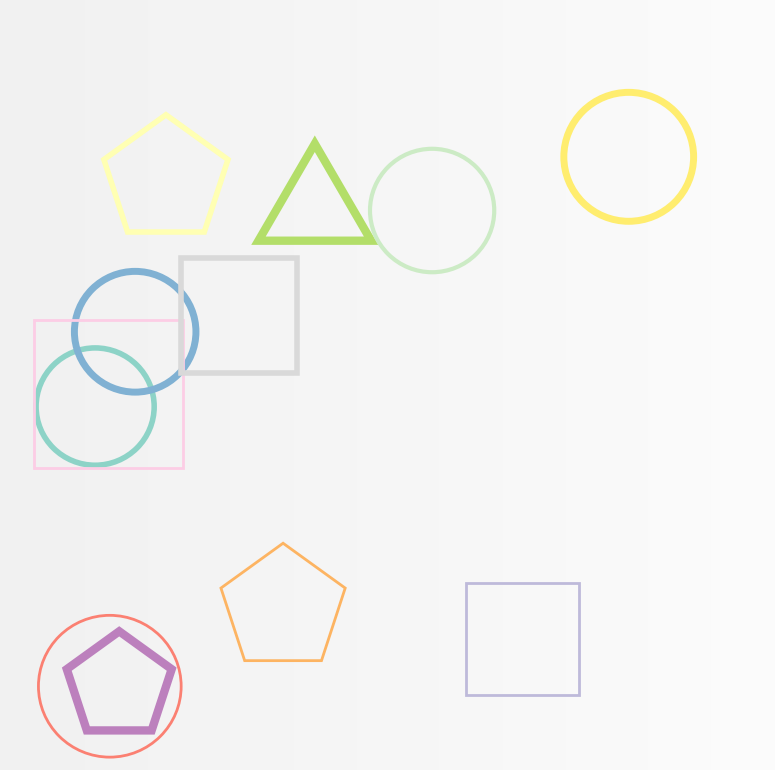[{"shape": "circle", "thickness": 2, "radius": 0.38, "center": [0.123, 0.472]}, {"shape": "pentagon", "thickness": 2, "radius": 0.42, "center": [0.214, 0.767]}, {"shape": "square", "thickness": 1, "radius": 0.36, "center": [0.674, 0.17]}, {"shape": "circle", "thickness": 1, "radius": 0.46, "center": [0.142, 0.109]}, {"shape": "circle", "thickness": 2.5, "radius": 0.39, "center": [0.174, 0.569]}, {"shape": "pentagon", "thickness": 1, "radius": 0.42, "center": [0.365, 0.21]}, {"shape": "triangle", "thickness": 3, "radius": 0.42, "center": [0.406, 0.729]}, {"shape": "square", "thickness": 1, "radius": 0.48, "center": [0.14, 0.488]}, {"shape": "square", "thickness": 2, "radius": 0.37, "center": [0.308, 0.59]}, {"shape": "pentagon", "thickness": 3, "radius": 0.36, "center": [0.154, 0.109]}, {"shape": "circle", "thickness": 1.5, "radius": 0.4, "center": [0.558, 0.727]}, {"shape": "circle", "thickness": 2.5, "radius": 0.42, "center": [0.811, 0.796]}]